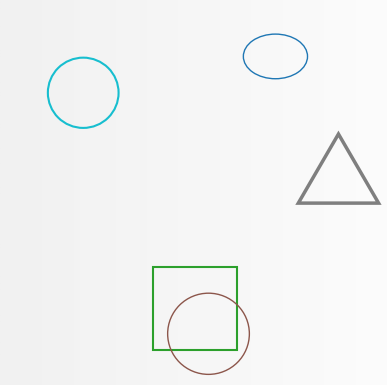[{"shape": "oval", "thickness": 1, "radius": 0.41, "center": [0.711, 0.853]}, {"shape": "square", "thickness": 1.5, "radius": 0.54, "center": [0.503, 0.2]}, {"shape": "circle", "thickness": 1, "radius": 0.53, "center": [0.538, 0.133]}, {"shape": "triangle", "thickness": 2.5, "radius": 0.6, "center": [0.873, 0.532]}, {"shape": "circle", "thickness": 1.5, "radius": 0.46, "center": [0.215, 0.759]}]